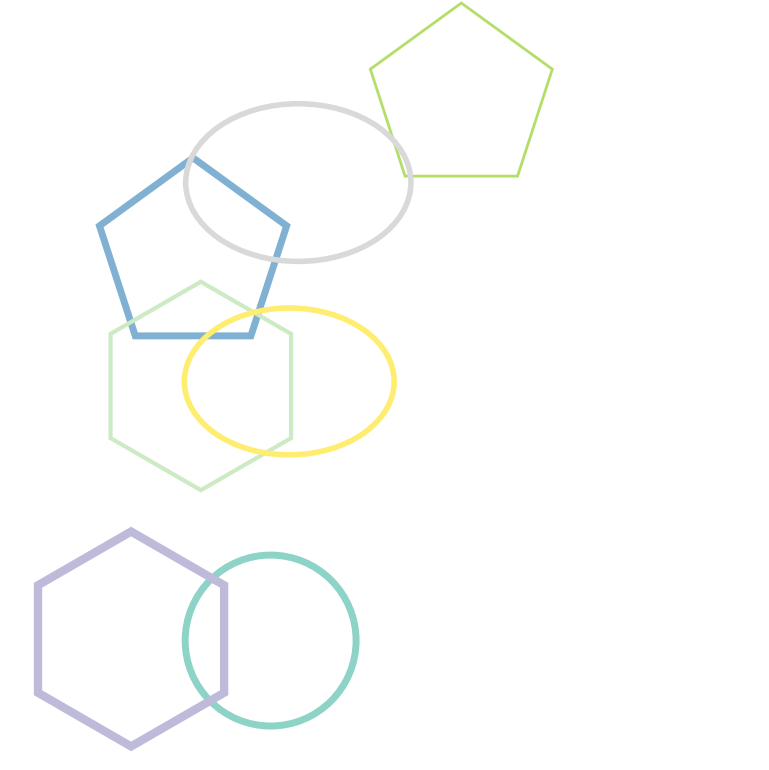[{"shape": "circle", "thickness": 2.5, "radius": 0.55, "center": [0.351, 0.168]}, {"shape": "hexagon", "thickness": 3, "radius": 0.7, "center": [0.17, 0.17]}, {"shape": "pentagon", "thickness": 2.5, "radius": 0.64, "center": [0.251, 0.667]}, {"shape": "pentagon", "thickness": 1, "radius": 0.62, "center": [0.599, 0.872]}, {"shape": "oval", "thickness": 2, "radius": 0.73, "center": [0.387, 0.763]}, {"shape": "hexagon", "thickness": 1.5, "radius": 0.68, "center": [0.261, 0.499]}, {"shape": "oval", "thickness": 2, "radius": 0.68, "center": [0.376, 0.505]}]